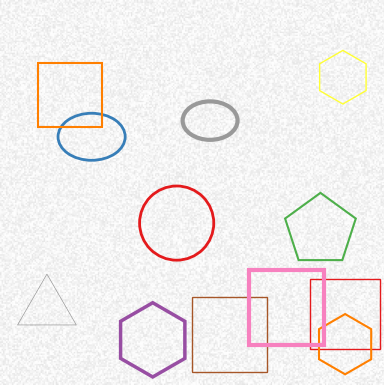[{"shape": "square", "thickness": 1, "radius": 0.46, "center": [0.896, 0.185]}, {"shape": "circle", "thickness": 2, "radius": 0.48, "center": [0.459, 0.421]}, {"shape": "oval", "thickness": 2, "radius": 0.44, "center": [0.238, 0.645]}, {"shape": "pentagon", "thickness": 1.5, "radius": 0.48, "center": [0.832, 0.402]}, {"shape": "hexagon", "thickness": 2.5, "radius": 0.48, "center": [0.397, 0.117]}, {"shape": "hexagon", "thickness": 1.5, "radius": 0.39, "center": [0.896, 0.106]}, {"shape": "square", "thickness": 1.5, "radius": 0.42, "center": [0.182, 0.754]}, {"shape": "hexagon", "thickness": 1, "radius": 0.35, "center": [0.891, 0.799]}, {"shape": "square", "thickness": 1, "radius": 0.49, "center": [0.596, 0.13]}, {"shape": "square", "thickness": 3, "radius": 0.49, "center": [0.745, 0.201]}, {"shape": "oval", "thickness": 3, "radius": 0.36, "center": [0.546, 0.687]}, {"shape": "triangle", "thickness": 0.5, "radius": 0.44, "center": [0.122, 0.2]}]